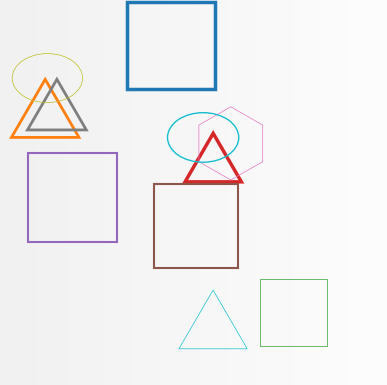[{"shape": "square", "thickness": 2.5, "radius": 0.57, "center": [0.442, 0.882]}, {"shape": "triangle", "thickness": 2, "radius": 0.5, "center": [0.117, 0.693]}, {"shape": "square", "thickness": 0.5, "radius": 0.43, "center": [0.758, 0.188]}, {"shape": "triangle", "thickness": 2.5, "radius": 0.42, "center": [0.55, 0.57]}, {"shape": "square", "thickness": 1.5, "radius": 0.58, "center": [0.187, 0.487]}, {"shape": "square", "thickness": 1.5, "radius": 0.54, "center": [0.505, 0.413]}, {"shape": "hexagon", "thickness": 0.5, "radius": 0.48, "center": [0.596, 0.628]}, {"shape": "triangle", "thickness": 2, "radius": 0.44, "center": [0.147, 0.706]}, {"shape": "oval", "thickness": 0.5, "radius": 0.45, "center": [0.122, 0.797]}, {"shape": "oval", "thickness": 1, "radius": 0.46, "center": [0.524, 0.643]}, {"shape": "triangle", "thickness": 0.5, "radius": 0.51, "center": [0.55, 0.145]}]